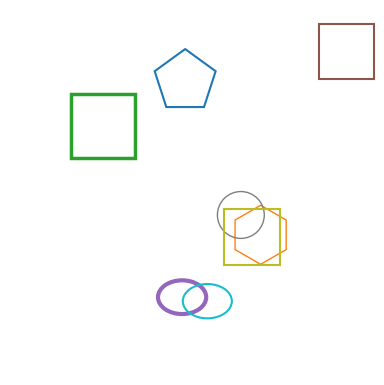[{"shape": "pentagon", "thickness": 1.5, "radius": 0.42, "center": [0.481, 0.789]}, {"shape": "hexagon", "thickness": 1, "radius": 0.38, "center": [0.677, 0.39]}, {"shape": "square", "thickness": 2.5, "radius": 0.42, "center": [0.267, 0.673]}, {"shape": "oval", "thickness": 3, "radius": 0.31, "center": [0.473, 0.228]}, {"shape": "square", "thickness": 1.5, "radius": 0.36, "center": [0.899, 0.867]}, {"shape": "circle", "thickness": 1, "radius": 0.3, "center": [0.626, 0.442]}, {"shape": "square", "thickness": 1.5, "radius": 0.36, "center": [0.656, 0.384]}, {"shape": "oval", "thickness": 1.5, "radius": 0.32, "center": [0.539, 0.218]}]